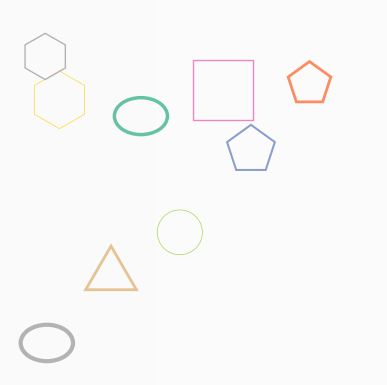[{"shape": "oval", "thickness": 2.5, "radius": 0.34, "center": [0.364, 0.698]}, {"shape": "pentagon", "thickness": 2, "radius": 0.29, "center": [0.799, 0.782]}, {"shape": "pentagon", "thickness": 1.5, "radius": 0.32, "center": [0.648, 0.611]}, {"shape": "square", "thickness": 1, "radius": 0.39, "center": [0.575, 0.767]}, {"shape": "circle", "thickness": 0.5, "radius": 0.29, "center": [0.464, 0.396]}, {"shape": "hexagon", "thickness": 0.5, "radius": 0.37, "center": [0.153, 0.741]}, {"shape": "triangle", "thickness": 2, "radius": 0.38, "center": [0.287, 0.285]}, {"shape": "oval", "thickness": 3, "radius": 0.34, "center": [0.121, 0.109]}, {"shape": "hexagon", "thickness": 1, "radius": 0.3, "center": [0.117, 0.853]}]